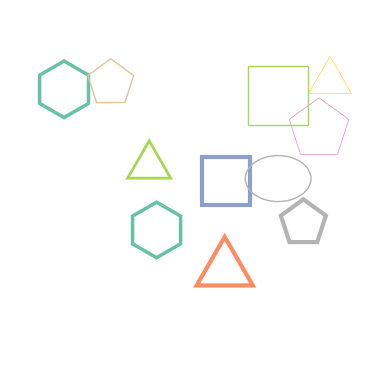[{"shape": "hexagon", "thickness": 2.5, "radius": 0.36, "center": [0.407, 0.403]}, {"shape": "hexagon", "thickness": 2.5, "radius": 0.37, "center": [0.166, 0.768]}, {"shape": "triangle", "thickness": 3, "radius": 0.42, "center": [0.584, 0.301]}, {"shape": "square", "thickness": 3, "radius": 0.31, "center": [0.587, 0.53]}, {"shape": "pentagon", "thickness": 0.5, "radius": 0.41, "center": [0.829, 0.665]}, {"shape": "square", "thickness": 1, "radius": 0.39, "center": [0.722, 0.751]}, {"shape": "triangle", "thickness": 2, "radius": 0.32, "center": [0.387, 0.57]}, {"shape": "triangle", "thickness": 0.5, "radius": 0.32, "center": [0.857, 0.789]}, {"shape": "pentagon", "thickness": 1, "radius": 0.31, "center": [0.288, 0.785]}, {"shape": "oval", "thickness": 1, "radius": 0.43, "center": [0.722, 0.536]}, {"shape": "pentagon", "thickness": 3, "radius": 0.31, "center": [0.788, 0.421]}]